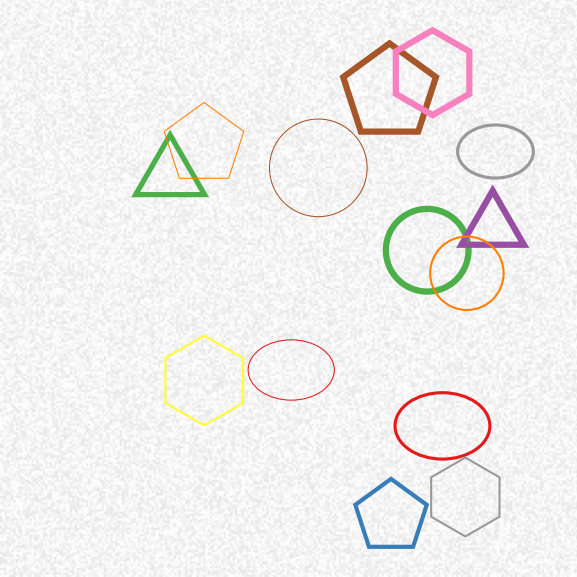[{"shape": "oval", "thickness": 0.5, "radius": 0.37, "center": [0.504, 0.358]}, {"shape": "oval", "thickness": 1.5, "radius": 0.41, "center": [0.766, 0.262]}, {"shape": "pentagon", "thickness": 2, "radius": 0.33, "center": [0.677, 0.105]}, {"shape": "circle", "thickness": 3, "radius": 0.36, "center": [0.74, 0.566]}, {"shape": "triangle", "thickness": 2.5, "radius": 0.34, "center": [0.295, 0.697]}, {"shape": "triangle", "thickness": 3, "radius": 0.31, "center": [0.853, 0.607]}, {"shape": "pentagon", "thickness": 0.5, "radius": 0.36, "center": [0.353, 0.749]}, {"shape": "circle", "thickness": 1, "radius": 0.32, "center": [0.808, 0.526]}, {"shape": "hexagon", "thickness": 1, "radius": 0.39, "center": [0.354, 0.34]}, {"shape": "pentagon", "thickness": 3, "radius": 0.42, "center": [0.675, 0.84]}, {"shape": "circle", "thickness": 0.5, "radius": 0.42, "center": [0.551, 0.708]}, {"shape": "hexagon", "thickness": 3, "radius": 0.37, "center": [0.749, 0.873]}, {"shape": "hexagon", "thickness": 1, "radius": 0.34, "center": [0.806, 0.138]}, {"shape": "oval", "thickness": 1.5, "radius": 0.33, "center": [0.858, 0.737]}]